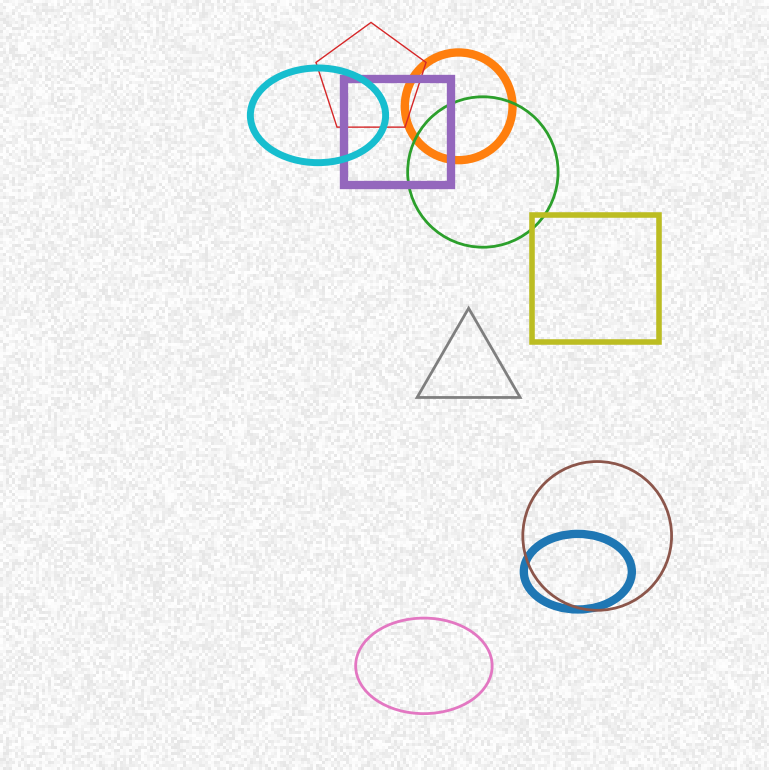[{"shape": "oval", "thickness": 3, "radius": 0.35, "center": [0.75, 0.258]}, {"shape": "circle", "thickness": 3, "radius": 0.35, "center": [0.596, 0.862]}, {"shape": "circle", "thickness": 1, "radius": 0.49, "center": [0.627, 0.777]}, {"shape": "pentagon", "thickness": 0.5, "radius": 0.38, "center": [0.482, 0.896]}, {"shape": "square", "thickness": 3, "radius": 0.35, "center": [0.517, 0.829]}, {"shape": "circle", "thickness": 1, "radius": 0.48, "center": [0.776, 0.304]}, {"shape": "oval", "thickness": 1, "radius": 0.44, "center": [0.551, 0.135]}, {"shape": "triangle", "thickness": 1, "radius": 0.39, "center": [0.609, 0.522]}, {"shape": "square", "thickness": 2, "radius": 0.41, "center": [0.773, 0.639]}, {"shape": "oval", "thickness": 2.5, "radius": 0.44, "center": [0.413, 0.85]}]